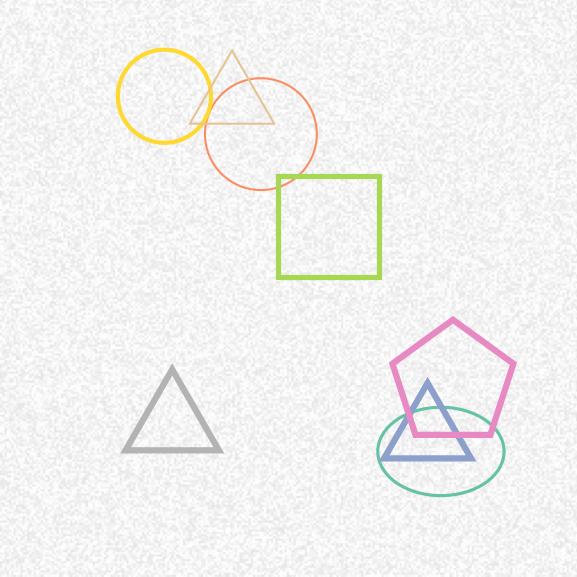[{"shape": "oval", "thickness": 1.5, "radius": 0.55, "center": [0.763, 0.217]}, {"shape": "circle", "thickness": 1, "radius": 0.48, "center": [0.452, 0.767]}, {"shape": "triangle", "thickness": 3, "radius": 0.44, "center": [0.74, 0.249]}, {"shape": "pentagon", "thickness": 3, "radius": 0.55, "center": [0.784, 0.335]}, {"shape": "square", "thickness": 2.5, "radius": 0.44, "center": [0.569, 0.607]}, {"shape": "circle", "thickness": 2, "radius": 0.4, "center": [0.285, 0.832]}, {"shape": "triangle", "thickness": 1, "radius": 0.42, "center": [0.402, 0.827]}, {"shape": "triangle", "thickness": 3, "radius": 0.47, "center": [0.298, 0.266]}]